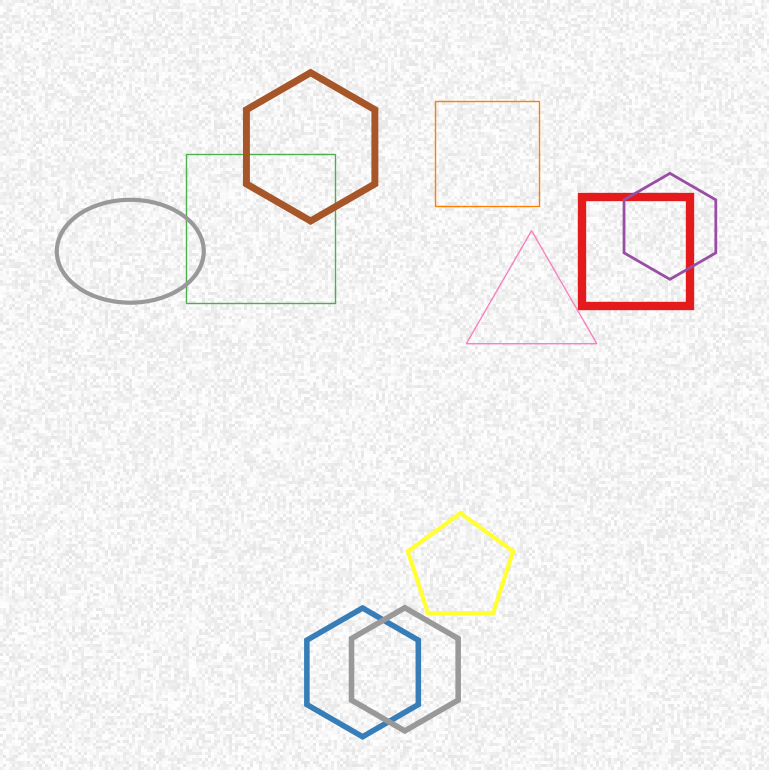[{"shape": "square", "thickness": 3, "radius": 0.35, "center": [0.826, 0.673]}, {"shape": "hexagon", "thickness": 2, "radius": 0.42, "center": [0.471, 0.127]}, {"shape": "square", "thickness": 0.5, "radius": 0.48, "center": [0.338, 0.703]}, {"shape": "hexagon", "thickness": 1, "radius": 0.34, "center": [0.87, 0.706]}, {"shape": "square", "thickness": 0.5, "radius": 0.34, "center": [0.633, 0.801]}, {"shape": "pentagon", "thickness": 1.5, "radius": 0.36, "center": [0.598, 0.262]}, {"shape": "hexagon", "thickness": 2.5, "radius": 0.48, "center": [0.403, 0.809]}, {"shape": "triangle", "thickness": 0.5, "radius": 0.49, "center": [0.69, 0.603]}, {"shape": "hexagon", "thickness": 2, "radius": 0.4, "center": [0.526, 0.131]}, {"shape": "oval", "thickness": 1.5, "radius": 0.48, "center": [0.169, 0.674]}]